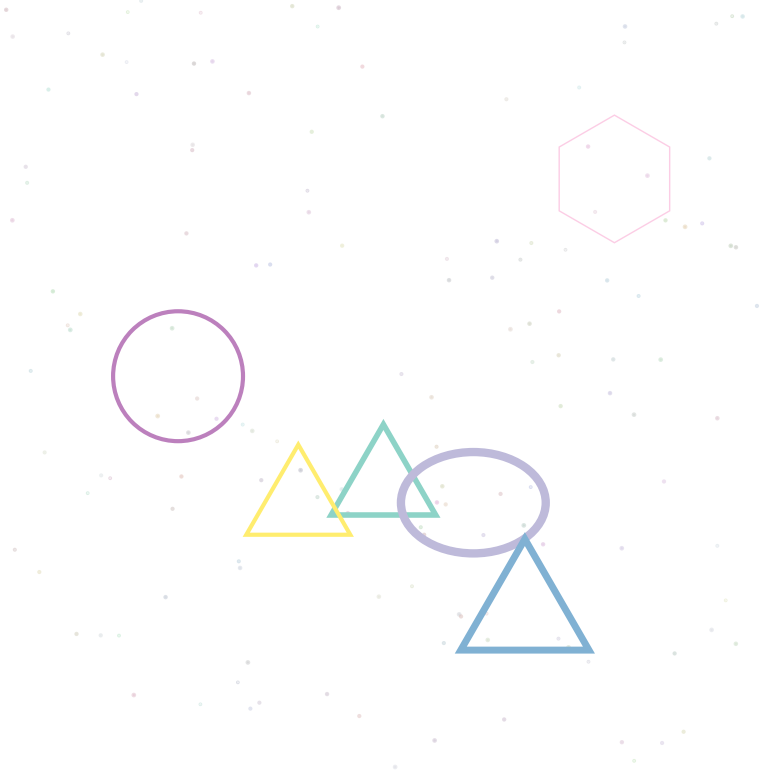[{"shape": "triangle", "thickness": 2, "radius": 0.39, "center": [0.498, 0.37]}, {"shape": "oval", "thickness": 3, "radius": 0.47, "center": [0.615, 0.347]}, {"shape": "triangle", "thickness": 2.5, "radius": 0.48, "center": [0.682, 0.204]}, {"shape": "hexagon", "thickness": 0.5, "radius": 0.41, "center": [0.798, 0.768]}, {"shape": "circle", "thickness": 1.5, "radius": 0.42, "center": [0.231, 0.511]}, {"shape": "triangle", "thickness": 1.5, "radius": 0.39, "center": [0.387, 0.345]}]